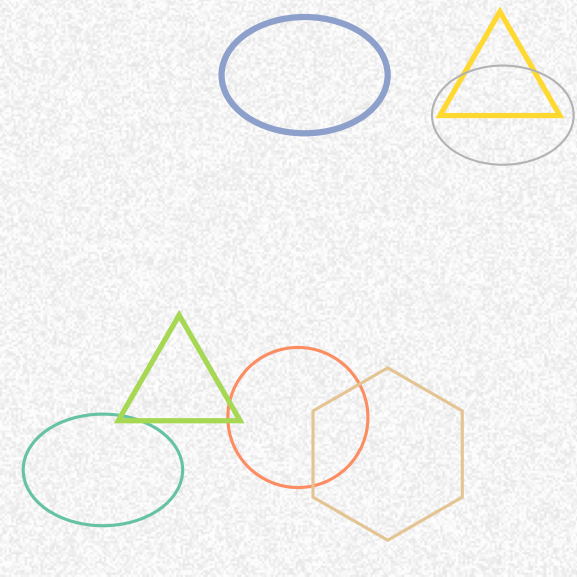[{"shape": "oval", "thickness": 1.5, "radius": 0.69, "center": [0.178, 0.185]}, {"shape": "circle", "thickness": 1.5, "radius": 0.61, "center": [0.516, 0.276]}, {"shape": "oval", "thickness": 3, "radius": 0.72, "center": [0.527, 0.869]}, {"shape": "triangle", "thickness": 2.5, "radius": 0.61, "center": [0.31, 0.332]}, {"shape": "triangle", "thickness": 2.5, "radius": 0.6, "center": [0.866, 0.859]}, {"shape": "hexagon", "thickness": 1.5, "radius": 0.75, "center": [0.671, 0.213]}, {"shape": "oval", "thickness": 1, "radius": 0.61, "center": [0.871, 0.8]}]